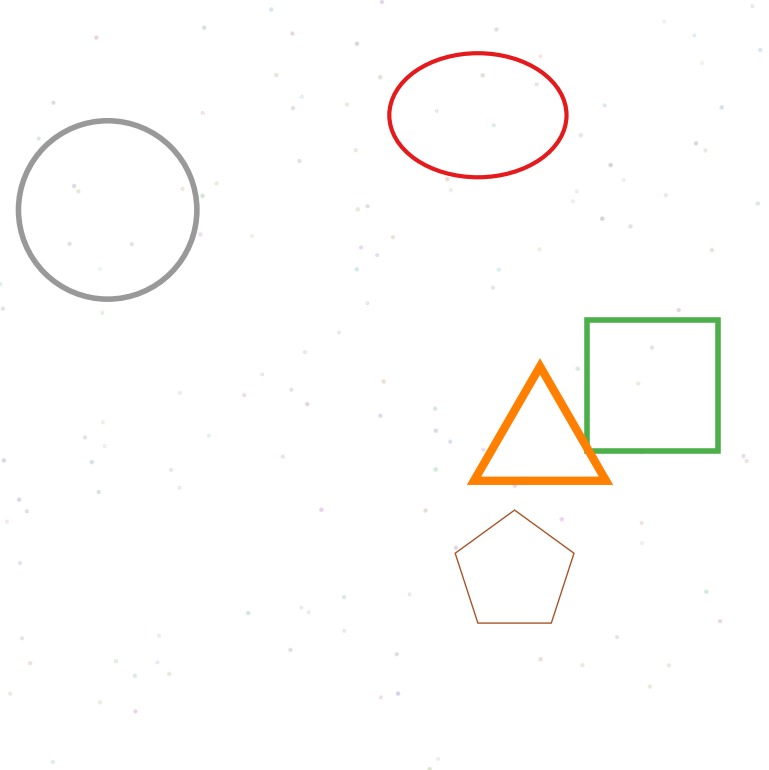[{"shape": "oval", "thickness": 1.5, "radius": 0.58, "center": [0.621, 0.85]}, {"shape": "square", "thickness": 2, "radius": 0.42, "center": [0.847, 0.5]}, {"shape": "triangle", "thickness": 3, "radius": 0.49, "center": [0.701, 0.425]}, {"shape": "pentagon", "thickness": 0.5, "radius": 0.41, "center": [0.668, 0.256]}, {"shape": "circle", "thickness": 2, "radius": 0.58, "center": [0.14, 0.727]}]